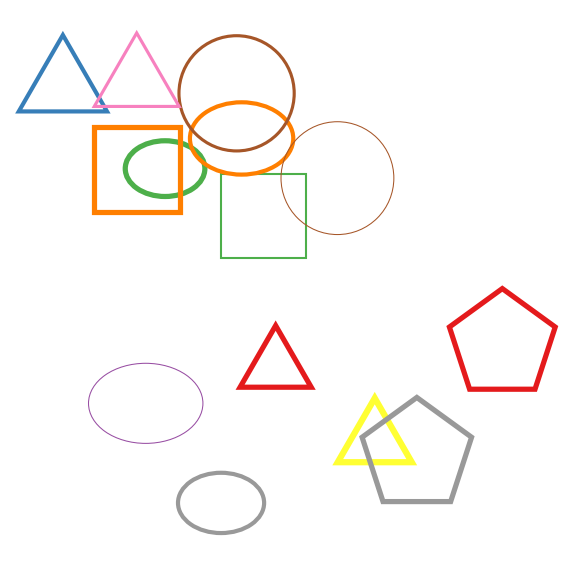[{"shape": "pentagon", "thickness": 2.5, "radius": 0.48, "center": [0.87, 0.403]}, {"shape": "triangle", "thickness": 2.5, "radius": 0.36, "center": [0.477, 0.364]}, {"shape": "triangle", "thickness": 2, "radius": 0.44, "center": [0.109, 0.85]}, {"shape": "oval", "thickness": 2.5, "radius": 0.34, "center": [0.286, 0.707]}, {"shape": "square", "thickness": 1, "radius": 0.36, "center": [0.456, 0.625]}, {"shape": "oval", "thickness": 0.5, "radius": 0.5, "center": [0.252, 0.301]}, {"shape": "square", "thickness": 2.5, "radius": 0.37, "center": [0.237, 0.705]}, {"shape": "oval", "thickness": 2, "radius": 0.45, "center": [0.418, 0.759]}, {"shape": "triangle", "thickness": 3, "radius": 0.37, "center": [0.649, 0.236]}, {"shape": "circle", "thickness": 0.5, "radius": 0.49, "center": [0.584, 0.691]}, {"shape": "circle", "thickness": 1.5, "radius": 0.5, "center": [0.41, 0.838]}, {"shape": "triangle", "thickness": 1.5, "radius": 0.42, "center": [0.237, 0.857]}, {"shape": "pentagon", "thickness": 2.5, "radius": 0.5, "center": [0.722, 0.211]}, {"shape": "oval", "thickness": 2, "radius": 0.37, "center": [0.383, 0.128]}]